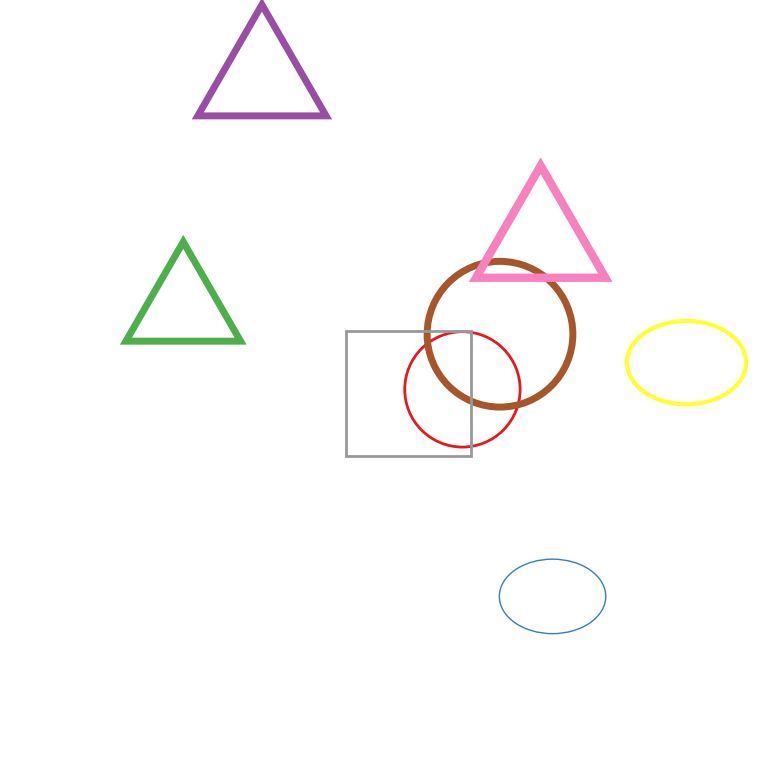[{"shape": "circle", "thickness": 1, "radius": 0.37, "center": [0.601, 0.494]}, {"shape": "oval", "thickness": 0.5, "radius": 0.35, "center": [0.718, 0.225]}, {"shape": "triangle", "thickness": 2.5, "radius": 0.43, "center": [0.238, 0.6]}, {"shape": "triangle", "thickness": 2.5, "radius": 0.48, "center": [0.34, 0.898]}, {"shape": "oval", "thickness": 1.5, "radius": 0.39, "center": [0.892, 0.529]}, {"shape": "circle", "thickness": 2.5, "radius": 0.47, "center": [0.649, 0.566]}, {"shape": "triangle", "thickness": 3, "radius": 0.48, "center": [0.702, 0.688]}, {"shape": "square", "thickness": 1, "radius": 0.41, "center": [0.53, 0.489]}]